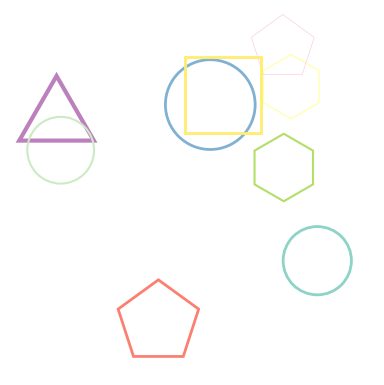[{"shape": "circle", "thickness": 2, "radius": 0.44, "center": [0.824, 0.323]}, {"shape": "hexagon", "thickness": 1, "radius": 0.42, "center": [0.756, 0.775]}, {"shape": "pentagon", "thickness": 2, "radius": 0.55, "center": [0.411, 0.163]}, {"shape": "circle", "thickness": 2, "radius": 0.58, "center": [0.546, 0.728]}, {"shape": "hexagon", "thickness": 1.5, "radius": 0.44, "center": [0.737, 0.565]}, {"shape": "pentagon", "thickness": 0.5, "radius": 0.43, "center": [0.734, 0.876]}, {"shape": "triangle", "thickness": 3, "radius": 0.56, "center": [0.147, 0.691]}, {"shape": "circle", "thickness": 1.5, "radius": 0.43, "center": [0.158, 0.61]}, {"shape": "square", "thickness": 2, "radius": 0.49, "center": [0.579, 0.752]}]